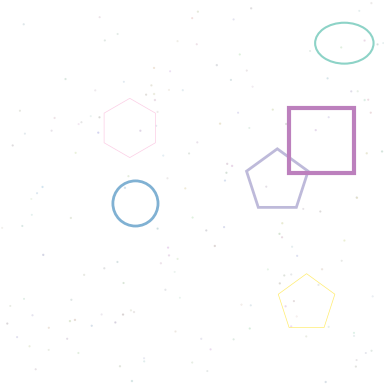[{"shape": "oval", "thickness": 1.5, "radius": 0.38, "center": [0.894, 0.888]}, {"shape": "pentagon", "thickness": 2, "radius": 0.42, "center": [0.72, 0.529]}, {"shape": "circle", "thickness": 2, "radius": 0.29, "center": [0.352, 0.472]}, {"shape": "hexagon", "thickness": 0.5, "radius": 0.38, "center": [0.337, 0.668]}, {"shape": "square", "thickness": 3, "radius": 0.43, "center": [0.834, 0.635]}, {"shape": "pentagon", "thickness": 0.5, "radius": 0.39, "center": [0.796, 0.212]}]